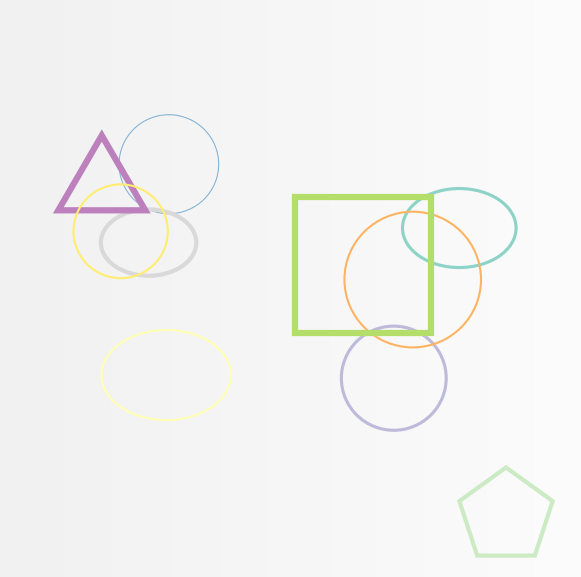[{"shape": "oval", "thickness": 1.5, "radius": 0.49, "center": [0.79, 0.604]}, {"shape": "oval", "thickness": 1, "radius": 0.56, "center": [0.286, 0.35]}, {"shape": "circle", "thickness": 1.5, "radius": 0.45, "center": [0.677, 0.344]}, {"shape": "circle", "thickness": 0.5, "radius": 0.43, "center": [0.291, 0.715]}, {"shape": "circle", "thickness": 1, "radius": 0.59, "center": [0.71, 0.515]}, {"shape": "square", "thickness": 3, "radius": 0.59, "center": [0.624, 0.54]}, {"shape": "oval", "thickness": 2, "radius": 0.41, "center": [0.256, 0.579]}, {"shape": "triangle", "thickness": 3, "radius": 0.43, "center": [0.175, 0.678]}, {"shape": "pentagon", "thickness": 2, "radius": 0.42, "center": [0.871, 0.105]}, {"shape": "circle", "thickness": 1, "radius": 0.41, "center": [0.208, 0.599]}]